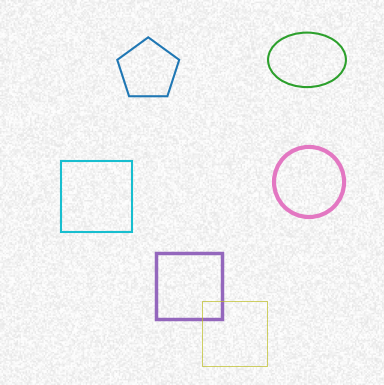[{"shape": "pentagon", "thickness": 1.5, "radius": 0.42, "center": [0.385, 0.818]}, {"shape": "oval", "thickness": 1.5, "radius": 0.51, "center": [0.797, 0.845]}, {"shape": "square", "thickness": 2.5, "radius": 0.43, "center": [0.49, 0.257]}, {"shape": "circle", "thickness": 3, "radius": 0.46, "center": [0.803, 0.527]}, {"shape": "square", "thickness": 0.5, "radius": 0.42, "center": [0.61, 0.133]}, {"shape": "square", "thickness": 1.5, "radius": 0.46, "center": [0.25, 0.49]}]